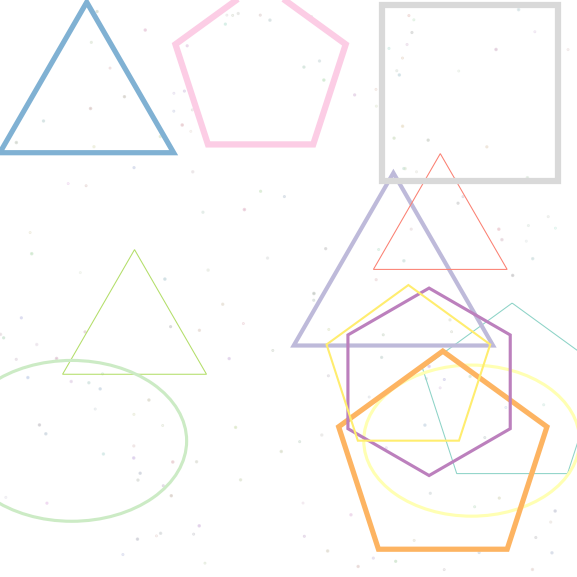[{"shape": "pentagon", "thickness": 0.5, "radius": 0.82, "center": [0.887, 0.311]}, {"shape": "oval", "thickness": 1.5, "radius": 0.93, "center": [0.817, 0.236]}, {"shape": "triangle", "thickness": 2, "radius": 1.0, "center": [0.681, 0.5]}, {"shape": "triangle", "thickness": 0.5, "radius": 0.67, "center": [0.762, 0.599]}, {"shape": "triangle", "thickness": 2.5, "radius": 0.87, "center": [0.15, 0.822]}, {"shape": "pentagon", "thickness": 2.5, "radius": 0.95, "center": [0.767, 0.202]}, {"shape": "triangle", "thickness": 0.5, "radius": 0.72, "center": [0.233, 0.423]}, {"shape": "pentagon", "thickness": 3, "radius": 0.78, "center": [0.451, 0.874]}, {"shape": "square", "thickness": 3, "radius": 0.76, "center": [0.814, 0.838]}, {"shape": "hexagon", "thickness": 1.5, "radius": 0.81, "center": [0.743, 0.338]}, {"shape": "oval", "thickness": 1.5, "radius": 0.99, "center": [0.124, 0.236]}, {"shape": "pentagon", "thickness": 1, "radius": 0.74, "center": [0.707, 0.357]}]